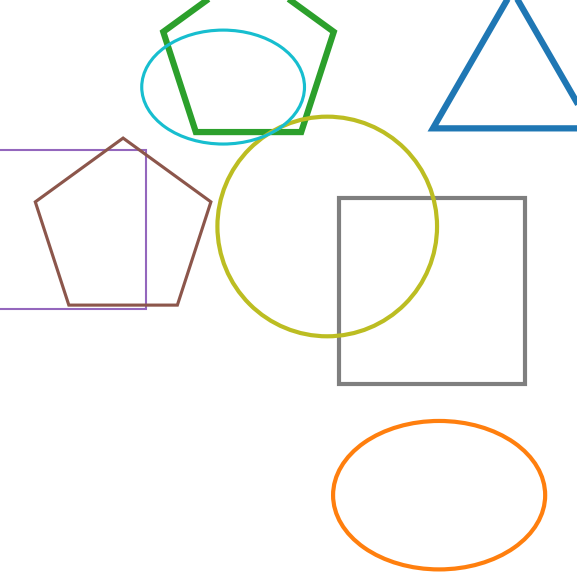[{"shape": "triangle", "thickness": 3, "radius": 0.79, "center": [0.887, 0.856]}, {"shape": "oval", "thickness": 2, "radius": 0.92, "center": [0.76, 0.142]}, {"shape": "pentagon", "thickness": 3, "radius": 0.78, "center": [0.43, 0.896]}, {"shape": "square", "thickness": 1, "radius": 0.69, "center": [0.115, 0.602]}, {"shape": "pentagon", "thickness": 1.5, "radius": 0.8, "center": [0.213, 0.6]}, {"shape": "square", "thickness": 2, "radius": 0.8, "center": [0.748, 0.496]}, {"shape": "circle", "thickness": 2, "radius": 0.95, "center": [0.567, 0.607]}, {"shape": "oval", "thickness": 1.5, "radius": 0.7, "center": [0.386, 0.848]}]